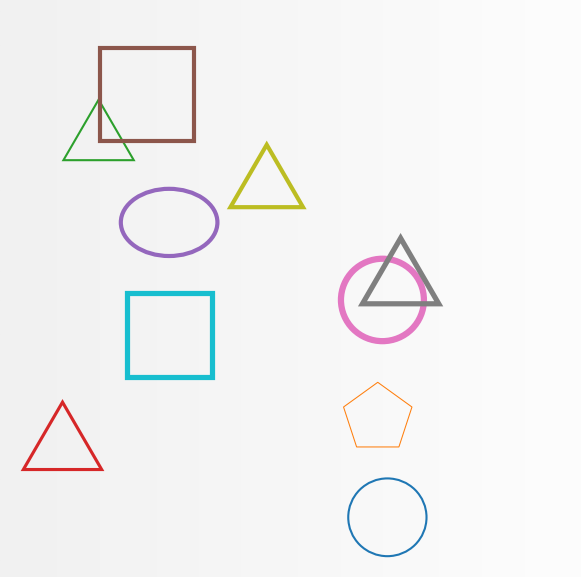[{"shape": "circle", "thickness": 1, "radius": 0.34, "center": [0.666, 0.103]}, {"shape": "pentagon", "thickness": 0.5, "radius": 0.31, "center": [0.65, 0.275]}, {"shape": "triangle", "thickness": 1, "radius": 0.35, "center": [0.17, 0.757]}, {"shape": "triangle", "thickness": 1.5, "radius": 0.39, "center": [0.108, 0.225]}, {"shape": "oval", "thickness": 2, "radius": 0.42, "center": [0.291, 0.614]}, {"shape": "square", "thickness": 2, "radius": 0.4, "center": [0.253, 0.835]}, {"shape": "circle", "thickness": 3, "radius": 0.36, "center": [0.658, 0.48]}, {"shape": "triangle", "thickness": 2.5, "radius": 0.38, "center": [0.689, 0.511]}, {"shape": "triangle", "thickness": 2, "radius": 0.36, "center": [0.459, 0.676]}, {"shape": "square", "thickness": 2.5, "radius": 0.36, "center": [0.292, 0.419]}]